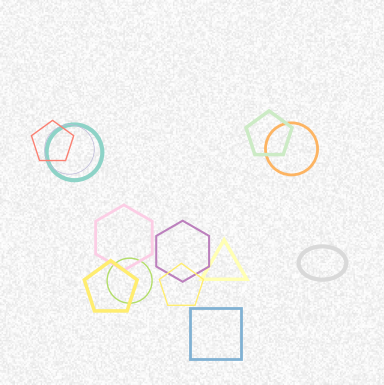[{"shape": "circle", "thickness": 3, "radius": 0.36, "center": [0.193, 0.604]}, {"shape": "triangle", "thickness": 2.5, "radius": 0.34, "center": [0.582, 0.309]}, {"shape": "circle", "thickness": 0.5, "radius": 0.32, "center": [0.181, 0.612]}, {"shape": "pentagon", "thickness": 1, "radius": 0.29, "center": [0.137, 0.63]}, {"shape": "square", "thickness": 2, "radius": 0.33, "center": [0.56, 0.135]}, {"shape": "circle", "thickness": 2, "radius": 0.34, "center": [0.757, 0.613]}, {"shape": "circle", "thickness": 1, "radius": 0.29, "center": [0.337, 0.271]}, {"shape": "hexagon", "thickness": 2, "radius": 0.42, "center": [0.322, 0.383]}, {"shape": "oval", "thickness": 3, "radius": 0.31, "center": [0.838, 0.317]}, {"shape": "hexagon", "thickness": 1.5, "radius": 0.4, "center": [0.474, 0.348]}, {"shape": "pentagon", "thickness": 2.5, "radius": 0.31, "center": [0.699, 0.649]}, {"shape": "pentagon", "thickness": 1, "radius": 0.3, "center": [0.471, 0.256]}, {"shape": "pentagon", "thickness": 2.5, "radius": 0.36, "center": [0.288, 0.251]}]